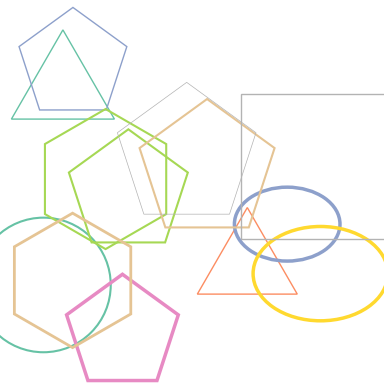[{"shape": "triangle", "thickness": 1, "radius": 0.77, "center": [0.163, 0.768]}, {"shape": "circle", "thickness": 1.5, "radius": 0.87, "center": [0.113, 0.26]}, {"shape": "triangle", "thickness": 1, "radius": 0.75, "center": [0.642, 0.311]}, {"shape": "pentagon", "thickness": 1, "radius": 0.74, "center": [0.189, 0.833]}, {"shape": "oval", "thickness": 2.5, "radius": 0.69, "center": [0.746, 0.418]}, {"shape": "pentagon", "thickness": 2.5, "radius": 0.76, "center": [0.318, 0.135]}, {"shape": "pentagon", "thickness": 1.5, "radius": 0.81, "center": [0.333, 0.502]}, {"shape": "hexagon", "thickness": 1.5, "radius": 0.91, "center": [0.274, 0.535]}, {"shape": "oval", "thickness": 2.5, "radius": 0.87, "center": [0.832, 0.289]}, {"shape": "pentagon", "thickness": 1.5, "radius": 0.92, "center": [0.538, 0.558]}, {"shape": "hexagon", "thickness": 2, "radius": 0.87, "center": [0.189, 0.272]}, {"shape": "square", "thickness": 1, "radius": 0.95, "center": [0.814, 0.568]}, {"shape": "pentagon", "thickness": 0.5, "radius": 0.95, "center": [0.485, 0.597]}]